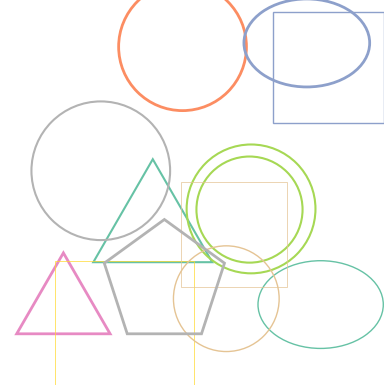[{"shape": "oval", "thickness": 1, "radius": 0.81, "center": [0.833, 0.209]}, {"shape": "triangle", "thickness": 1.5, "radius": 0.89, "center": [0.397, 0.408]}, {"shape": "circle", "thickness": 2, "radius": 0.83, "center": [0.474, 0.879]}, {"shape": "oval", "thickness": 2, "radius": 0.82, "center": [0.797, 0.888]}, {"shape": "square", "thickness": 1, "radius": 0.72, "center": [0.853, 0.824]}, {"shape": "triangle", "thickness": 2, "radius": 0.7, "center": [0.165, 0.203]}, {"shape": "circle", "thickness": 1.5, "radius": 0.69, "center": [0.648, 0.456]}, {"shape": "circle", "thickness": 1.5, "radius": 0.84, "center": [0.652, 0.457]}, {"shape": "square", "thickness": 0.5, "radius": 0.9, "center": [0.324, 0.141]}, {"shape": "square", "thickness": 0.5, "radius": 0.68, "center": [0.608, 0.39]}, {"shape": "circle", "thickness": 1, "radius": 0.69, "center": [0.588, 0.224]}, {"shape": "pentagon", "thickness": 2, "radius": 0.82, "center": [0.427, 0.266]}, {"shape": "circle", "thickness": 1.5, "radius": 0.9, "center": [0.262, 0.556]}]